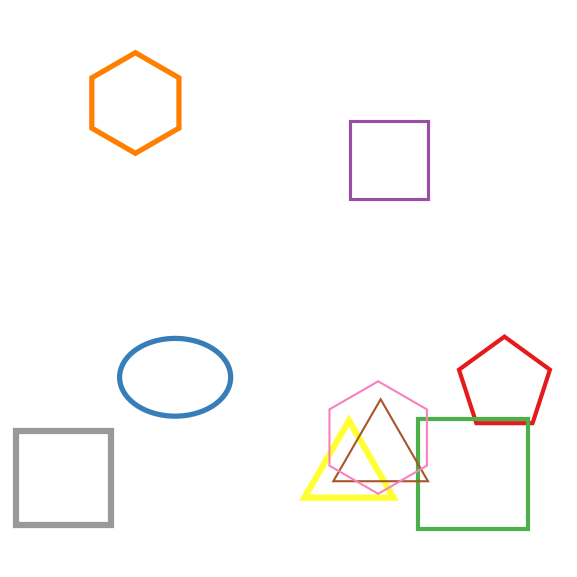[{"shape": "pentagon", "thickness": 2, "radius": 0.41, "center": [0.874, 0.333]}, {"shape": "oval", "thickness": 2.5, "radius": 0.48, "center": [0.303, 0.346]}, {"shape": "square", "thickness": 2, "radius": 0.47, "center": [0.819, 0.179]}, {"shape": "square", "thickness": 1.5, "radius": 0.34, "center": [0.674, 0.722]}, {"shape": "hexagon", "thickness": 2.5, "radius": 0.44, "center": [0.234, 0.821]}, {"shape": "triangle", "thickness": 3, "radius": 0.44, "center": [0.604, 0.182]}, {"shape": "triangle", "thickness": 1, "radius": 0.47, "center": [0.659, 0.213]}, {"shape": "hexagon", "thickness": 1, "radius": 0.49, "center": [0.655, 0.241]}, {"shape": "square", "thickness": 3, "radius": 0.41, "center": [0.11, 0.172]}]